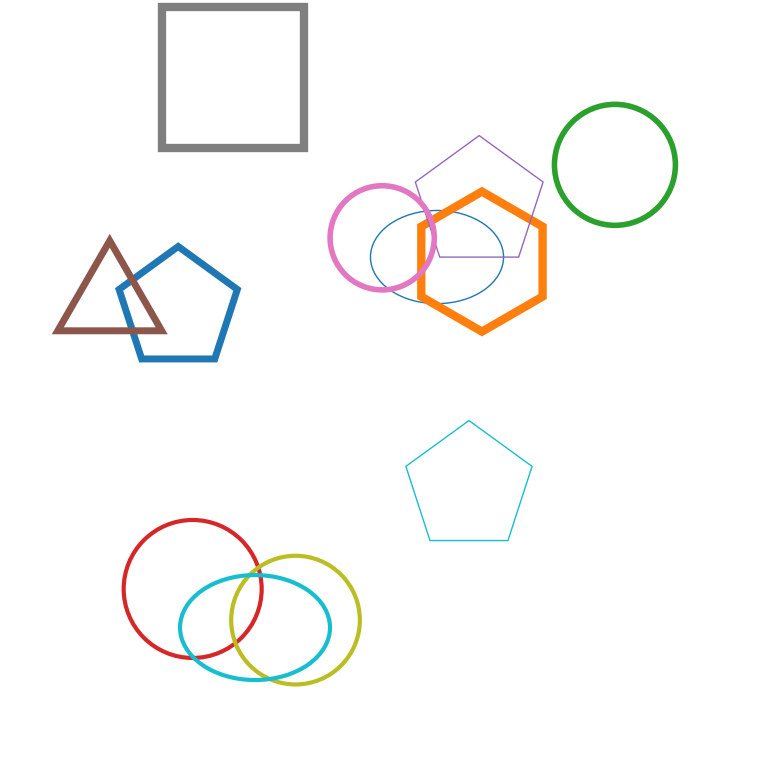[{"shape": "pentagon", "thickness": 2.5, "radius": 0.4, "center": [0.231, 0.599]}, {"shape": "oval", "thickness": 0.5, "radius": 0.43, "center": [0.568, 0.666]}, {"shape": "hexagon", "thickness": 3, "radius": 0.45, "center": [0.626, 0.66]}, {"shape": "circle", "thickness": 2, "radius": 0.39, "center": [0.799, 0.786]}, {"shape": "circle", "thickness": 1.5, "radius": 0.45, "center": [0.25, 0.235]}, {"shape": "pentagon", "thickness": 0.5, "radius": 0.44, "center": [0.622, 0.737]}, {"shape": "triangle", "thickness": 2.5, "radius": 0.39, "center": [0.143, 0.609]}, {"shape": "circle", "thickness": 2, "radius": 0.34, "center": [0.496, 0.691]}, {"shape": "square", "thickness": 3, "radius": 0.46, "center": [0.303, 0.9]}, {"shape": "circle", "thickness": 1.5, "radius": 0.42, "center": [0.384, 0.195]}, {"shape": "oval", "thickness": 1.5, "radius": 0.49, "center": [0.331, 0.185]}, {"shape": "pentagon", "thickness": 0.5, "radius": 0.43, "center": [0.609, 0.368]}]